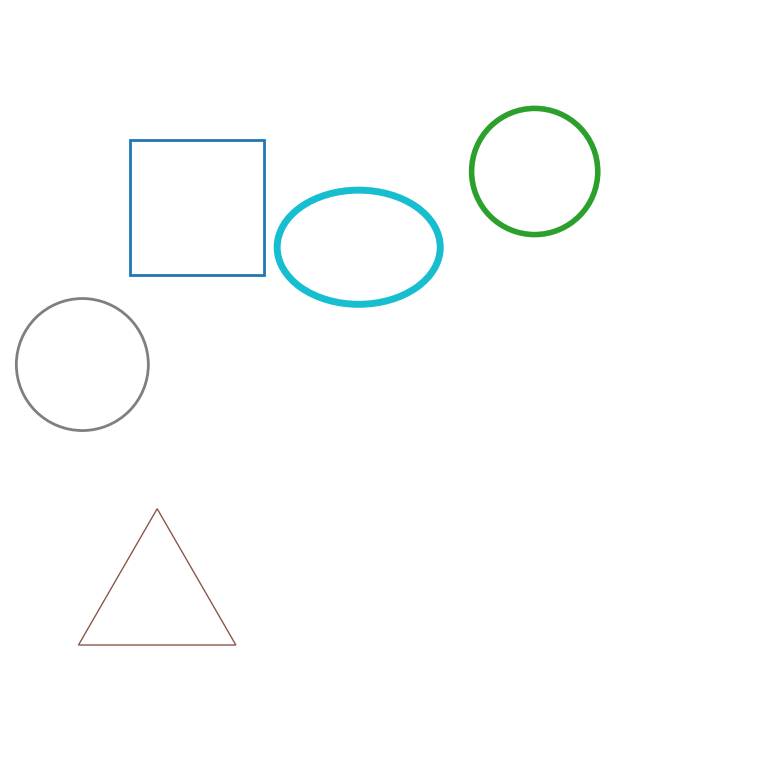[{"shape": "square", "thickness": 1, "radius": 0.44, "center": [0.255, 0.731]}, {"shape": "circle", "thickness": 2, "radius": 0.41, "center": [0.694, 0.777]}, {"shape": "triangle", "thickness": 0.5, "radius": 0.59, "center": [0.204, 0.221]}, {"shape": "circle", "thickness": 1, "radius": 0.43, "center": [0.107, 0.527]}, {"shape": "oval", "thickness": 2.5, "radius": 0.53, "center": [0.466, 0.679]}]